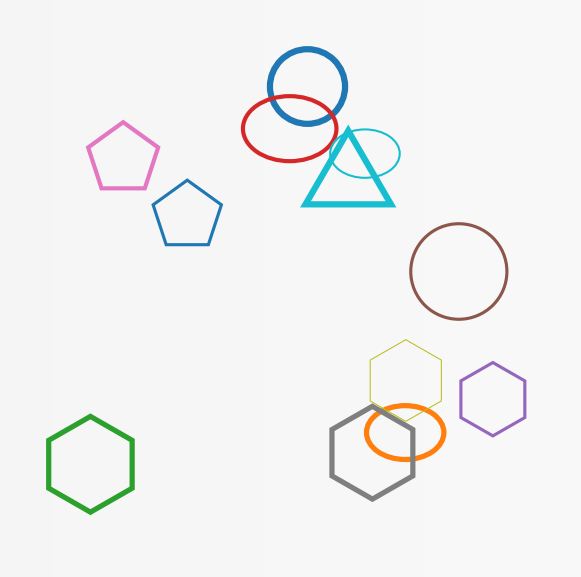[{"shape": "pentagon", "thickness": 1.5, "radius": 0.31, "center": [0.322, 0.625]}, {"shape": "circle", "thickness": 3, "radius": 0.32, "center": [0.529, 0.849]}, {"shape": "oval", "thickness": 2.5, "radius": 0.33, "center": [0.697, 0.25]}, {"shape": "hexagon", "thickness": 2.5, "radius": 0.41, "center": [0.156, 0.195]}, {"shape": "oval", "thickness": 2, "radius": 0.4, "center": [0.498, 0.776]}, {"shape": "hexagon", "thickness": 1.5, "radius": 0.32, "center": [0.848, 0.308]}, {"shape": "circle", "thickness": 1.5, "radius": 0.41, "center": [0.789, 0.529]}, {"shape": "pentagon", "thickness": 2, "radius": 0.32, "center": [0.212, 0.724]}, {"shape": "hexagon", "thickness": 2.5, "radius": 0.4, "center": [0.641, 0.215]}, {"shape": "hexagon", "thickness": 0.5, "radius": 0.35, "center": [0.698, 0.34]}, {"shape": "oval", "thickness": 1, "radius": 0.3, "center": [0.628, 0.733]}, {"shape": "triangle", "thickness": 3, "radius": 0.42, "center": [0.599, 0.688]}]